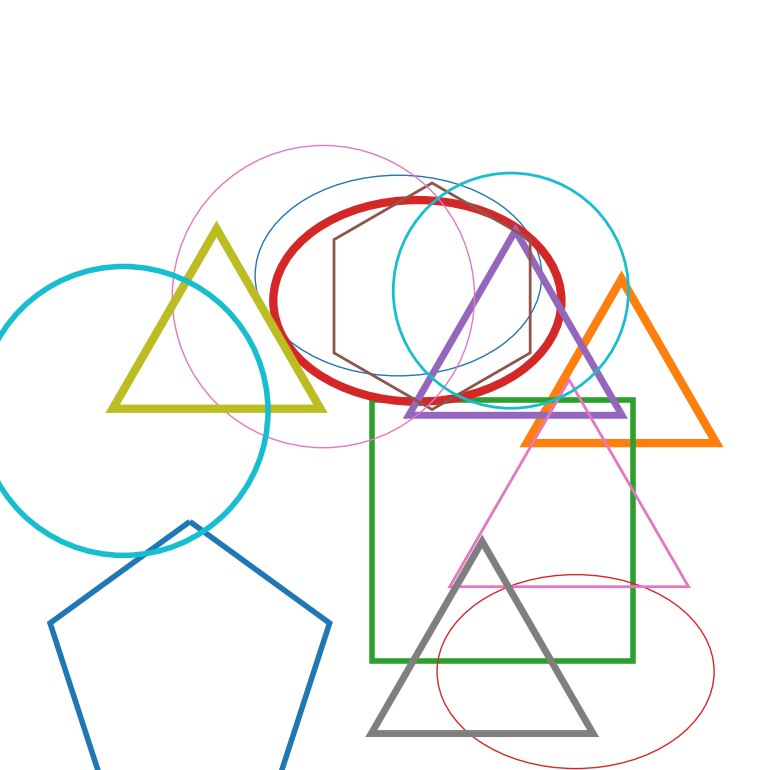[{"shape": "oval", "thickness": 0.5, "radius": 0.93, "center": [0.517, 0.642]}, {"shape": "pentagon", "thickness": 2, "radius": 0.95, "center": [0.247, 0.132]}, {"shape": "triangle", "thickness": 3, "radius": 0.71, "center": [0.807, 0.496]}, {"shape": "square", "thickness": 2, "radius": 0.85, "center": [0.653, 0.311]}, {"shape": "oval", "thickness": 3, "radius": 0.94, "center": [0.542, 0.609]}, {"shape": "oval", "thickness": 0.5, "radius": 0.9, "center": [0.748, 0.128]}, {"shape": "triangle", "thickness": 2.5, "radius": 0.8, "center": [0.669, 0.541]}, {"shape": "hexagon", "thickness": 1, "radius": 0.74, "center": [0.561, 0.615]}, {"shape": "triangle", "thickness": 1, "radius": 0.9, "center": [0.739, 0.328]}, {"shape": "circle", "thickness": 0.5, "radius": 0.98, "center": [0.42, 0.615]}, {"shape": "triangle", "thickness": 2.5, "radius": 0.83, "center": [0.626, 0.13]}, {"shape": "triangle", "thickness": 3, "radius": 0.78, "center": [0.281, 0.547]}, {"shape": "circle", "thickness": 2, "radius": 0.94, "center": [0.16, 0.466]}, {"shape": "circle", "thickness": 1, "radius": 0.76, "center": [0.663, 0.623]}]